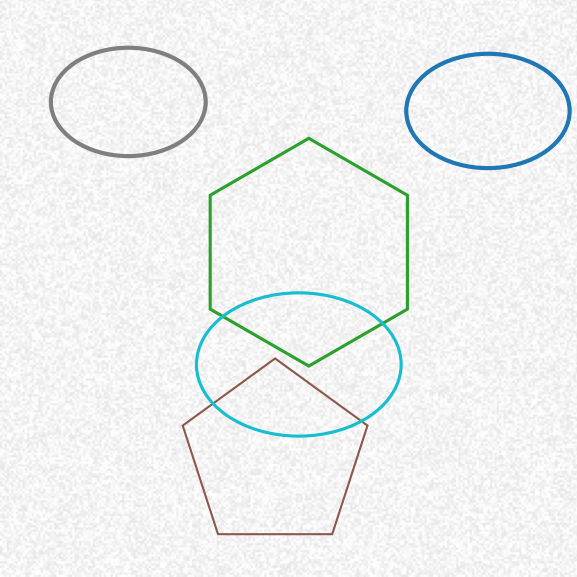[{"shape": "oval", "thickness": 2, "radius": 0.71, "center": [0.845, 0.807]}, {"shape": "hexagon", "thickness": 1.5, "radius": 0.99, "center": [0.535, 0.562]}, {"shape": "pentagon", "thickness": 1, "radius": 0.84, "center": [0.476, 0.21]}, {"shape": "oval", "thickness": 2, "radius": 0.67, "center": [0.222, 0.823]}, {"shape": "oval", "thickness": 1.5, "radius": 0.89, "center": [0.517, 0.368]}]